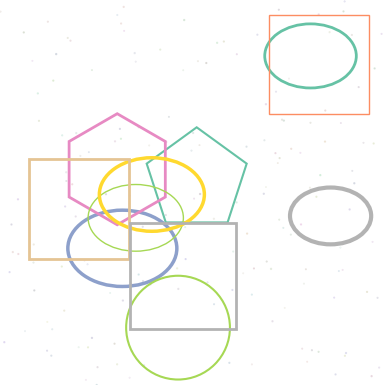[{"shape": "pentagon", "thickness": 1.5, "radius": 0.68, "center": [0.511, 0.533]}, {"shape": "oval", "thickness": 2, "radius": 0.59, "center": [0.807, 0.855]}, {"shape": "square", "thickness": 1, "radius": 0.65, "center": [0.828, 0.832]}, {"shape": "oval", "thickness": 2.5, "radius": 0.71, "center": [0.318, 0.355]}, {"shape": "hexagon", "thickness": 2, "radius": 0.72, "center": [0.304, 0.56]}, {"shape": "oval", "thickness": 1, "radius": 0.62, "center": [0.353, 0.434]}, {"shape": "circle", "thickness": 1.5, "radius": 0.67, "center": [0.462, 0.149]}, {"shape": "oval", "thickness": 2.5, "radius": 0.68, "center": [0.394, 0.495]}, {"shape": "square", "thickness": 2, "radius": 0.65, "center": [0.204, 0.457]}, {"shape": "oval", "thickness": 3, "radius": 0.53, "center": [0.859, 0.439]}, {"shape": "square", "thickness": 2, "radius": 0.69, "center": [0.475, 0.283]}]